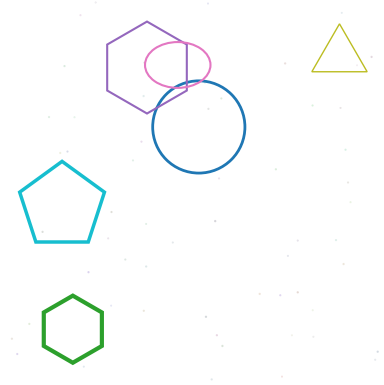[{"shape": "circle", "thickness": 2, "radius": 0.6, "center": [0.516, 0.67]}, {"shape": "hexagon", "thickness": 3, "radius": 0.44, "center": [0.189, 0.145]}, {"shape": "hexagon", "thickness": 1.5, "radius": 0.6, "center": [0.382, 0.825]}, {"shape": "oval", "thickness": 1.5, "radius": 0.43, "center": [0.462, 0.831]}, {"shape": "triangle", "thickness": 1, "radius": 0.41, "center": [0.882, 0.855]}, {"shape": "pentagon", "thickness": 2.5, "radius": 0.58, "center": [0.161, 0.465]}]